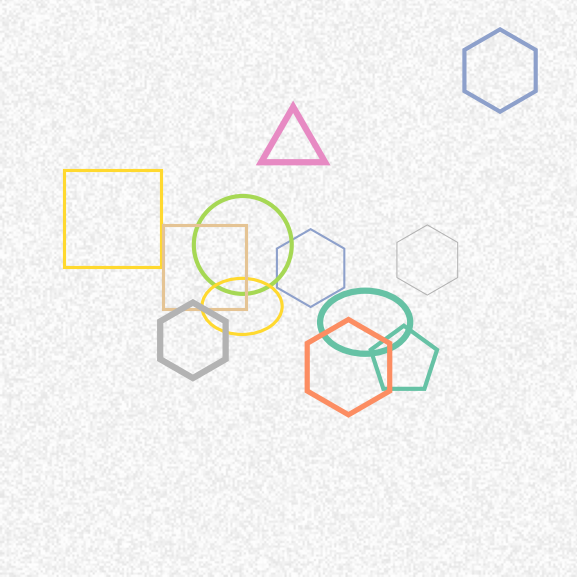[{"shape": "pentagon", "thickness": 2, "radius": 0.3, "center": [0.699, 0.375]}, {"shape": "oval", "thickness": 3, "radius": 0.39, "center": [0.632, 0.441]}, {"shape": "hexagon", "thickness": 2.5, "radius": 0.41, "center": [0.603, 0.363]}, {"shape": "hexagon", "thickness": 2, "radius": 0.36, "center": [0.866, 0.877]}, {"shape": "hexagon", "thickness": 1, "radius": 0.34, "center": [0.538, 0.535]}, {"shape": "triangle", "thickness": 3, "radius": 0.32, "center": [0.508, 0.75]}, {"shape": "circle", "thickness": 2, "radius": 0.42, "center": [0.42, 0.575]}, {"shape": "square", "thickness": 1.5, "radius": 0.42, "center": [0.195, 0.621]}, {"shape": "oval", "thickness": 1.5, "radius": 0.35, "center": [0.419, 0.469]}, {"shape": "square", "thickness": 1.5, "radius": 0.36, "center": [0.354, 0.536]}, {"shape": "hexagon", "thickness": 0.5, "radius": 0.3, "center": [0.74, 0.549]}, {"shape": "hexagon", "thickness": 3, "radius": 0.33, "center": [0.334, 0.41]}]